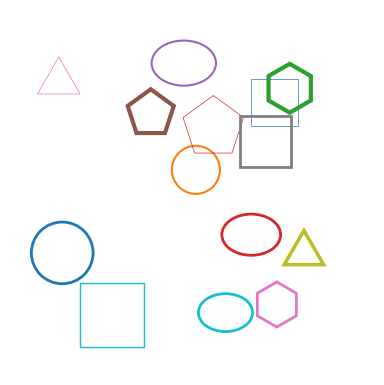[{"shape": "square", "thickness": 0.5, "radius": 0.3, "center": [0.713, 0.735]}, {"shape": "circle", "thickness": 2, "radius": 0.4, "center": [0.162, 0.343]}, {"shape": "circle", "thickness": 1.5, "radius": 0.31, "center": [0.509, 0.559]}, {"shape": "hexagon", "thickness": 3, "radius": 0.32, "center": [0.752, 0.771]}, {"shape": "oval", "thickness": 2, "radius": 0.38, "center": [0.653, 0.39]}, {"shape": "pentagon", "thickness": 0.5, "radius": 0.41, "center": [0.554, 0.669]}, {"shape": "oval", "thickness": 1.5, "radius": 0.42, "center": [0.477, 0.836]}, {"shape": "pentagon", "thickness": 3, "radius": 0.31, "center": [0.391, 0.705]}, {"shape": "hexagon", "thickness": 2, "radius": 0.29, "center": [0.719, 0.209]}, {"shape": "triangle", "thickness": 0.5, "radius": 0.32, "center": [0.153, 0.788]}, {"shape": "square", "thickness": 2, "radius": 0.33, "center": [0.689, 0.632]}, {"shape": "triangle", "thickness": 2.5, "radius": 0.3, "center": [0.789, 0.342]}, {"shape": "oval", "thickness": 2, "radius": 0.35, "center": [0.586, 0.188]}, {"shape": "square", "thickness": 1, "radius": 0.42, "center": [0.291, 0.182]}]